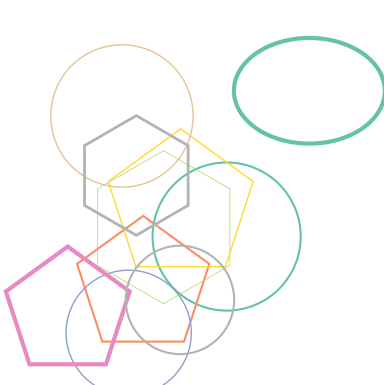[{"shape": "oval", "thickness": 3, "radius": 0.98, "center": [0.804, 0.764]}, {"shape": "circle", "thickness": 1.5, "radius": 0.96, "center": [0.589, 0.386]}, {"shape": "pentagon", "thickness": 1.5, "radius": 0.9, "center": [0.372, 0.259]}, {"shape": "circle", "thickness": 1, "radius": 0.81, "center": [0.334, 0.136]}, {"shape": "pentagon", "thickness": 3, "radius": 0.85, "center": [0.176, 0.191]}, {"shape": "hexagon", "thickness": 0.5, "radius": 0.99, "center": [0.425, 0.41]}, {"shape": "pentagon", "thickness": 1, "radius": 0.99, "center": [0.469, 0.467]}, {"shape": "circle", "thickness": 1, "radius": 0.92, "center": [0.317, 0.699]}, {"shape": "circle", "thickness": 1.5, "radius": 0.7, "center": [0.467, 0.221]}, {"shape": "hexagon", "thickness": 2, "radius": 0.78, "center": [0.354, 0.544]}]